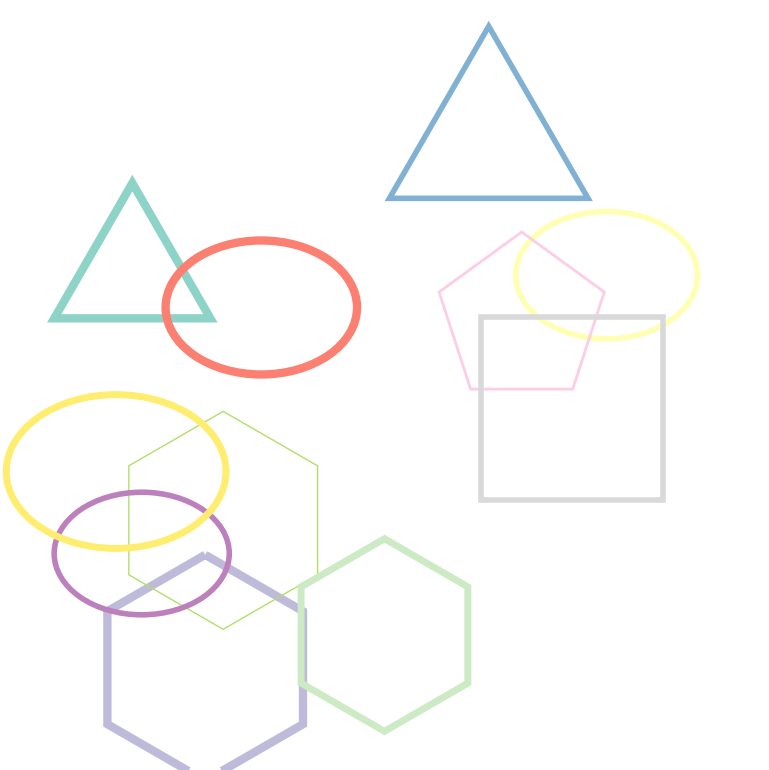[{"shape": "triangle", "thickness": 3, "radius": 0.59, "center": [0.172, 0.645]}, {"shape": "oval", "thickness": 2, "radius": 0.59, "center": [0.788, 0.643]}, {"shape": "hexagon", "thickness": 3, "radius": 0.73, "center": [0.266, 0.133]}, {"shape": "oval", "thickness": 3, "radius": 0.62, "center": [0.339, 0.601]}, {"shape": "triangle", "thickness": 2, "radius": 0.74, "center": [0.635, 0.817]}, {"shape": "hexagon", "thickness": 0.5, "radius": 0.71, "center": [0.29, 0.324]}, {"shape": "pentagon", "thickness": 1, "radius": 0.56, "center": [0.678, 0.586]}, {"shape": "square", "thickness": 2, "radius": 0.59, "center": [0.743, 0.469]}, {"shape": "oval", "thickness": 2, "radius": 0.57, "center": [0.184, 0.281]}, {"shape": "hexagon", "thickness": 2.5, "radius": 0.63, "center": [0.499, 0.175]}, {"shape": "oval", "thickness": 2.5, "radius": 0.71, "center": [0.151, 0.388]}]